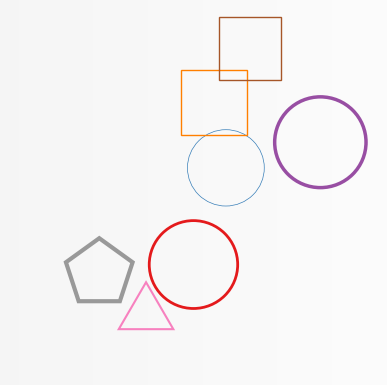[{"shape": "circle", "thickness": 2, "radius": 0.57, "center": [0.499, 0.313]}, {"shape": "circle", "thickness": 0.5, "radius": 0.5, "center": [0.583, 0.564]}, {"shape": "circle", "thickness": 2.5, "radius": 0.59, "center": [0.827, 0.631]}, {"shape": "square", "thickness": 1, "radius": 0.42, "center": [0.553, 0.734]}, {"shape": "square", "thickness": 1, "radius": 0.4, "center": [0.645, 0.874]}, {"shape": "triangle", "thickness": 1.5, "radius": 0.41, "center": [0.377, 0.186]}, {"shape": "pentagon", "thickness": 3, "radius": 0.45, "center": [0.256, 0.291]}]